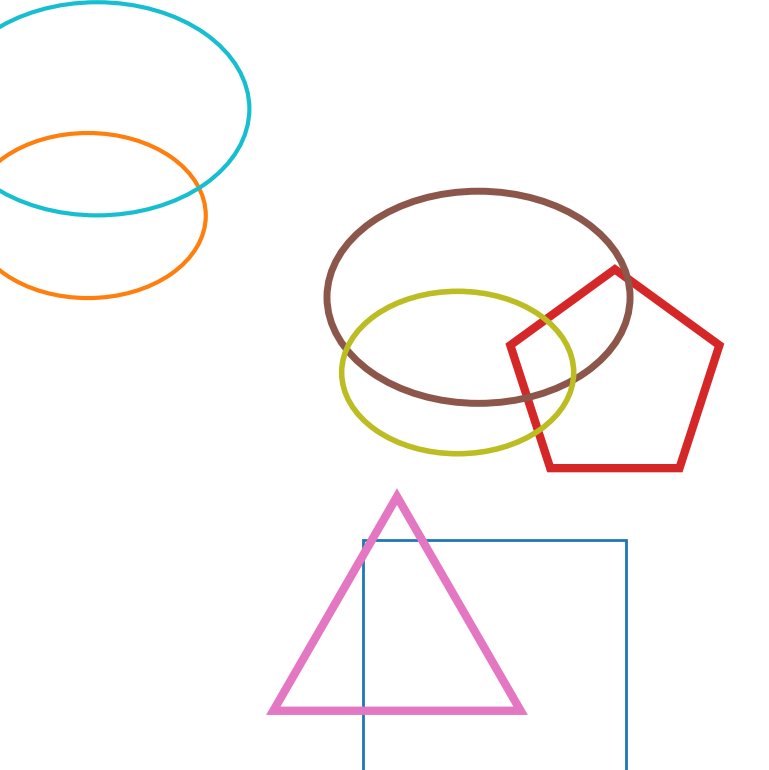[{"shape": "square", "thickness": 1, "radius": 0.85, "center": [0.643, 0.127]}, {"shape": "oval", "thickness": 1.5, "radius": 0.77, "center": [0.114, 0.72]}, {"shape": "pentagon", "thickness": 3, "radius": 0.71, "center": [0.799, 0.508]}, {"shape": "oval", "thickness": 2.5, "radius": 0.98, "center": [0.621, 0.614]}, {"shape": "triangle", "thickness": 3, "radius": 0.93, "center": [0.516, 0.17]}, {"shape": "oval", "thickness": 2, "radius": 0.75, "center": [0.594, 0.516]}, {"shape": "oval", "thickness": 1.5, "radius": 0.99, "center": [0.126, 0.859]}]